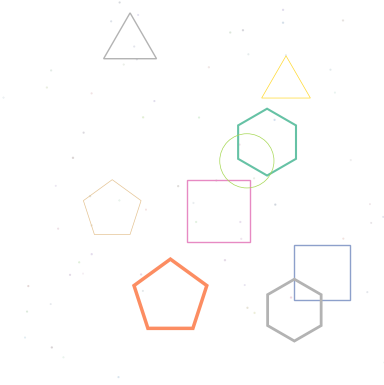[{"shape": "hexagon", "thickness": 1.5, "radius": 0.43, "center": [0.694, 0.631]}, {"shape": "pentagon", "thickness": 2.5, "radius": 0.5, "center": [0.443, 0.228]}, {"shape": "square", "thickness": 1, "radius": 0.36, "center": [0.836, 0.292]}, {"shape": "square", "thickness": 1, "radius": 0.41, "center": [0.567, 0.451]}, {"shape": "circle", "thickness": 0.5, "radius": 0.35, "center": [0.641, 0.582]}, {"shape": "triangle", "thickness": 0.5, "radius": 0.37, "center": [0.743, 0.782]}, {"shape": "pentagon", "thickness": 0.5, "radius": 0.39, "center": [0.292, 0.455]}, {"shape": "triangle", "thickness": 1, "radius": 0.4, "center": [0.338, 0.887]}, {"shape": "hexagon", "thickness": 2, "radius": 0.4, "center": [0.765, 0.195]}]